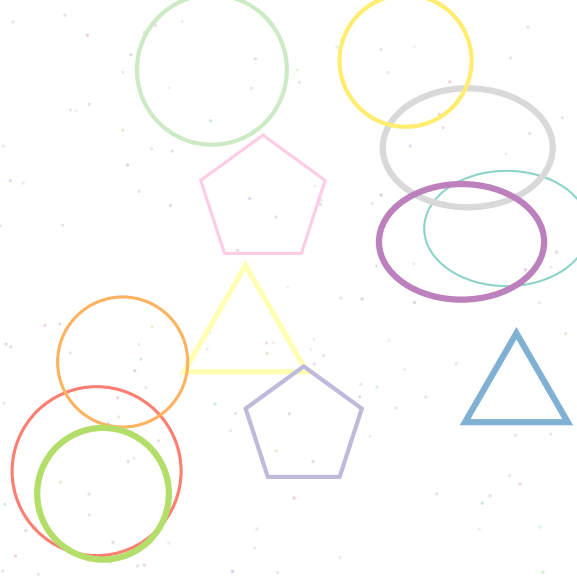[{"shape": "oval", "thickness": 1, "radius": 0.71, "center": [0.877, 0.603]}, {"shape": "triangle", "thickness": 2.5, "radius": 0.61, "center": [0.425, 0.417]}, {"shape": "pentagon", "thickness": 2, "radius": 0.53, "center": [0.526, 0.259]}, {"shape": "circle", "thickness": 1.5, "radius": 0.73, "center": [0.167, 0.183]}, {"shape": "triangle", "thickness": 3, "radius": 0.51, "center": [0.894, 0.319]}, {"shape": "circle", "thickness": 1.5, "radius": 0.56, "center": [0.212, 0.372]}, {"shape": "circle", "thickness": 3, "radius": 0.57, "center": [0.178, 0.144]}, {"shape": "pentagon", "thickness": 1.5, "radius": 0.57, "center": [0.455, 0.652]}, {"shape": "oval", "thickness": 3, "radius": 0.74, "center": [0.81, 0.743]}, {"shape": "oval", "thickness": 3, "radius": 0.71, "center": [0.799, 0.58]}, {"shape": "circle", "thickness": 2, "radius": 0.65, "center": [0.367, 0.878]}, {"shape": "circle", "thickness": 2, "radius": 0.57, "center": [0.702, 0.894]}]